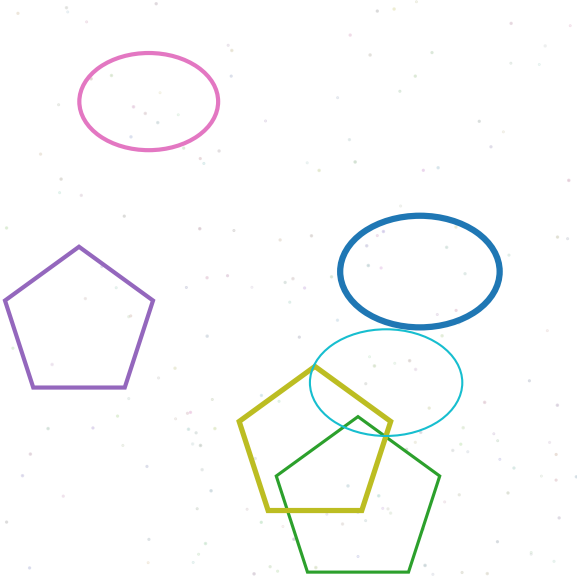[{"shape": "oval", "thickness": 3, "radius": 0.69, "center": [0.727, 0.529]}, {"shape": "pentagon", "thickness": 1.5, "radius": 0.74, "center": [0.62, 0.129]}, {"shape": "pentagon", "thickness": 2, "radius": 0.67, "center": [0.137, 0.437]}, {"shape": "oval", "thickness": 2, "radius": 0.6, "center": [0.258, 0.823]}, {"shape": "pentagon", "thickness": 2.5, "radius": 0.69, "center": [0.545, 0.227]}, {"shape": "oval", "thickness": 1, "radius": 0.66, "center": [0.669, 0.337]}]